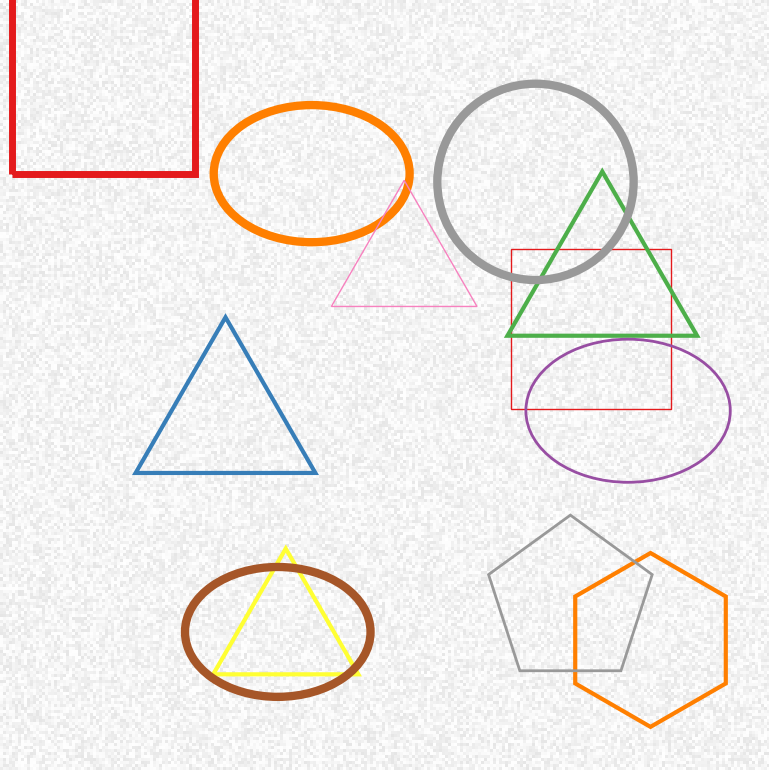[{"shape": "square", "thickness": 2.5, "radius": 0.6, "center": [0.134, 0.893]}, {"shape": "square", "thickness": 0.5, "radius": 0.52, "center": [0.767, 0.572]}, {"shape": "triangle", "thickness": 1.5, "radius": 0.67, "center": [0.293, 0.453]}, {"shape": "triangle", "thickness": 1.5, "radius": 0.71, "center": [0.782, 0.635]}, {"shape": "oval", "thickness": 1, "radius": 0.66, "center": [0.816, 0.467]}, {"shape": "oval", "thickness": 3, "radius": 0.64, "center": [0.405, 0.774]}, {"shape": "hexagon", "thickness": 1.5, "radius": 0.56, "center": [0.845, 0.169]}, {"shape": "triangle", "thickness": 1.5, "radius": 0.54, "center": [0.371, 0.179]}, {"shape": "oval", "thickness": 3, "radius": 0.6, "center": [0.361, 0.179]}, {"shape": "triangle", "thickness": 0.5, "radius": 0.55, "center": [0.525, 0.657]}, {"shape": "pentagon", "thickness": 1, "radius": 0.56, "center": [0.741, 0.219]}, {"shape": "circle", "thickness": 3, "radius": 0.64, "center": [0.695, 0.764]}]